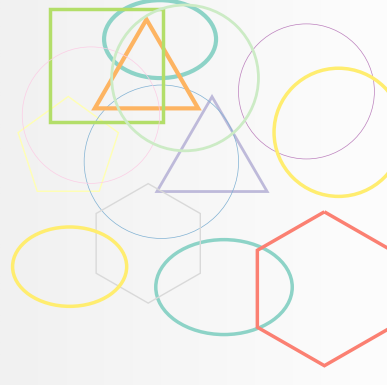[{"shape": "oval", "thickness": 2.5, "radius": 0.88, "center": [0.578, 0.254]}, {"shape": "oval", "thickness": 3, "radius": 0.72, "center": [0.413, 0.898]}, {"shape": "pentagon", "thickness": 1, "radius": 0.68, "center": [0.176, 0.613]}, {"shape": "triangle", "thickness": 2, "radius": 0.82, "center": [0.547, 0.585]}, {"shape": "hexagon", "thickness": 2.5, "radius": 1.0, "center": [0.837, 0.25]}, {"shape": "circle", "thickness": 0.5, "radius": 1.0, "center": [0.416, 0.58]}, {"shape": "triangle", "thickness": 3, "radius": 0.77, "center": [0.378, 0.796]}, {"shape": "square", "thickness": 2.5, "radius": 0.73, "center": [0.275, 0.83]}, {"shape": "circle", "thickness": 0.5, "radius": 0.89, "center": [0.235, 0.701]}, {"shape": "hexagon", "thickness": 1, "radius": 0.78, "center": [0.382, 0.368]}, {"shape": "circle", "thickness": 0.5, "radius": 0.88, "center": [0.791, 0.763]}, {"shape": "circle", "thickness": 2, "radius": 0.95, "center": [0.478, 0.798]}, {"shape": "oval", "thickness": 2.5, "radius": 0.74, "center": [0.18, 0.307]}, {"shape": "circle", "thickness": 2.5, "radius": 0.83, "center": [0.874, 0.656]}]